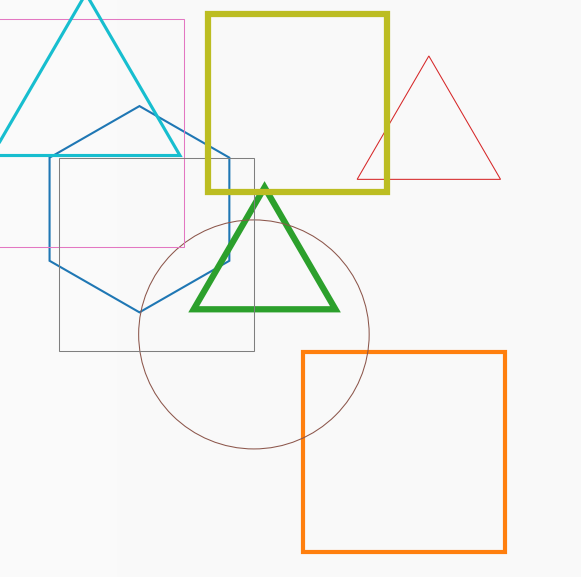[{"shape": "hexagon", "thickness": 1, "radius": 0.89, "center": [0.24, 0.637]}, {"shape": "square", "thickness": 2, "radius": 0.87, "center": [0.694, 0.217]}, {"shape": "triangle", "thickness": 3, "radius": 0.7, "center": [0.455, 0.534]}, {"shape": "triangle", "thickness": 0.5, "radius": 0.71, "center": [0.738, 0.76]}, {"shape": "circle", "thickness": 0.5, "radius": 0.99, "center": [0.437, 0.42]}, {"shape": "square", "thickness": 0.5, "radius": 0.99, "center": [0.119, 0.769]}, {"shape": "square", "thickness": 0.5, "radius": 0.84, "center": [0.269, 0.559]}, {"shape": "square", "thickness": 3, "radius": 0.77, "center": [0.512, 0.821]}, {"shape": "triangle", "thickness": 1.5, "radius": 0.93, "center": [0.148, 0.823]}]